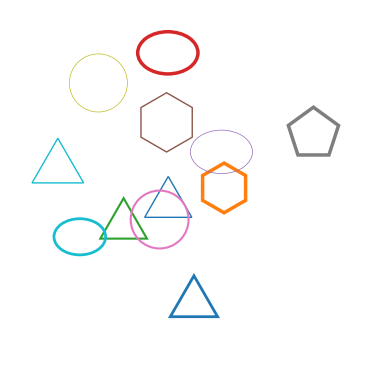[{"shape": "triangle", "thickness": 1, "radius": 0.35, "center": [0.437, 0.471]}, {"shape": "triangle", "thickness": 2, "radius": 0.35, "center": [0.504, 0.213]}, {"shape": "hexagon", "thickness": 2.5, "radius": 0.32, "center": [0.582, 0.512]}, {"shape": "triangle", "thickness": 1.5, "radius": 0.35, "center": [0.321, 0.415]}, {"shape": "oval", "thickness": 2.5, "radius": 0.39, "center": [0.436, 0.863]}, {"shape": "oval", "thickness": 0.5, "radius": 0.4, "center": [0.575, 0.606]}, {"shape": "hexagon", "thickness": 1, "radius": 0.38, "center": [0.433, 0.682]}, {"shape": "circle", "thickness": 1.5, "radius": 0.38, "center": [0.415, 0.43]}, {"shape": "pentagon", "thickness": 2.5, "radius": 0.34, "center": [0.814, 0.653]}, {"shape": "circle", "thickness": 0.5, "radius": 0.38, "center": [0.256, 0.785]}, {"shape": "oval", "thickness": 2, "radius": 0.34, "center": [0.207, 0.385]}, {"shape": "triangle", "thickness": 1, "radius": 0.39, "center": [0.15, 0.564]}]